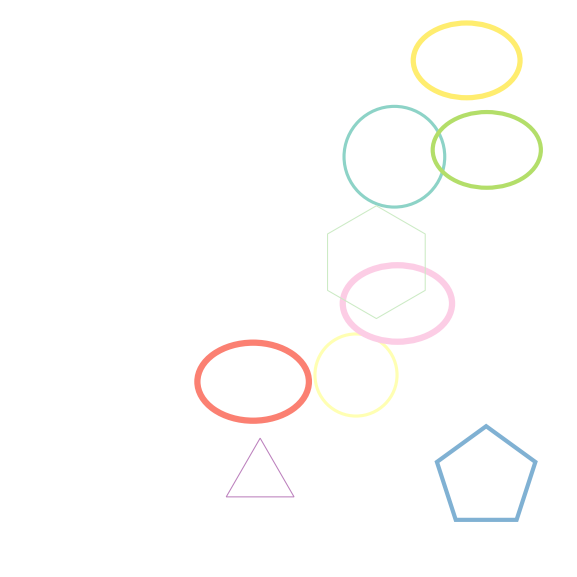[{"shape": "circle", "thickness": 1.5, "radius": 0.44, "center": [0.683, 0.728]}, {"shape": "circle", "thickness": 1.5, "radius": 0.36, "center": [0.616, 0.35]}, {"shape": "oval", "thickness": 3, "radius": 0.48, "center": [0.438, 0.338]}, {"shape": "pentagon", "thickness": 2, "radius": 0.45, "center": [0.842, 0.171]}, {"shape": "oval", "thickness": 2, "radius": 0.47, "center": [0.843, 0.74]}, {"shape": "oval", "thickness": 3, "radius": 0.47, "center": [0.688, 0.474]}, {"shape": "triangle", "thickness": 0.5, "radius": 0.34, "center": [0.45, 0.173]}, {"shape": "hexagon", "thickness": 0.5, "radius": 0.49, "center": [0.652, 0.545]}, {"shape": "oval", "thickness": 2.5, "radius": 0.46, "center": [0.808, 0.895]}]